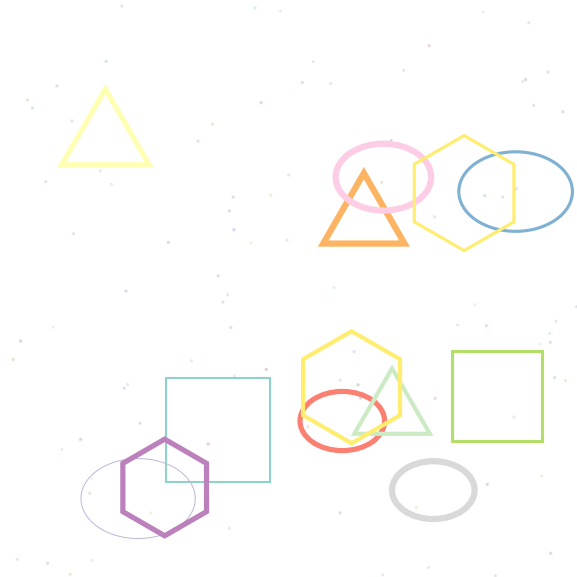[{"shape": "square", "thickness": 1, "radius": 0.45, "center": [0.378, 0.254]}, {"shape": "triangle", "thickness": 2.5, "radius": 0.44, "center": [0.183, 0.758]}, {"shape": "oval", "thickness": 0.5, "radius": 0.49, "center": [0.239, 0.136]}, {"shape": "oval", "thickness": 2.5, "radius": 0.37, "center": [0.593, 0.27]}, {"shape": "oval", "thickness": 1.5, "radius": 0.49, "center": [0.893, 0.667]}, {"shape": "triangle", "thickness": 3, "radius": 0.41, "center": [0.63, 0.618]}, {"shape": "square", "thickness": 1.5, "radius": 0.39, "center": [0.86, 0.313]}, {"shape": "oval", "thickness": 3, "radius": 0.41, "center": [0.664, 0.692]}, {"shape": "oval", "thickness": 3, "radius": 0.36, "center": [0.75, 0.15]}, {"shape": "hexagon", "thickness": 2.5, "radius": 0.42, "center": [0.285, 0.155]}, {"shape": "triangle", "thickness": 2, "radius": 0.38, "center": [0.679, 0.286]}, {"shape": "hexagon", "thickness": 2, "radius": 0.48, "center": [0.609, 0.329]}, {"shape": "hexagon", "thickness": 1.5, "radius": 0.5, "center": [0.804, 0.665]}]